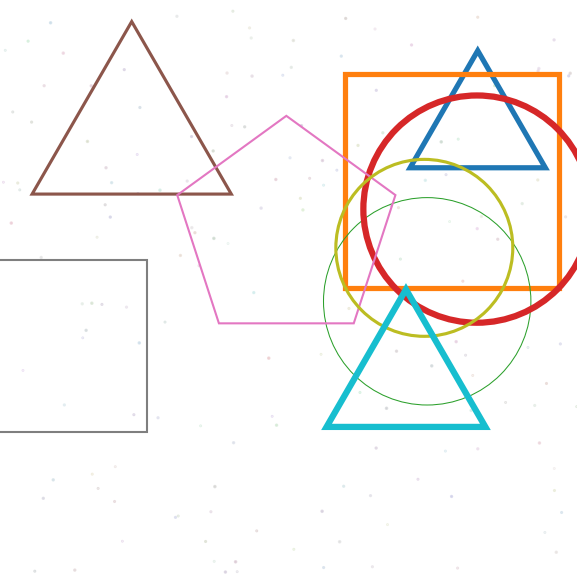[{"shape": "triangle", "thickness": 2.5, "radius": 0.68, "center": [0.827, 0.776]}, {"shape": "square", "thickness": 2.5, "radius": 0.93, "center": [0.782, 0.686]}, {"shape": "circle", "thickness": 0.5, "radius": 0.9, "center": [0.74, 0.477]}, {"shape": "circle", "thickness": 3, "radius": 0.98, "center": [0.826, 0.637]}, {"shape": "triangle", "thickness": 1.5, "radius": 1.0, "center": [0.228, 0.763]}, {"shape": "pentagon", "thickness": 1, "radius": 0.99, "center": [0.496, 0.6]}, {"shape": "square", "thickness": 1, "radius": 0.74, "center": [0.106, 0.4]}, {"shape": "circle", "thickness": 1.5, "radius": 0.77, "center": [0.735, 0.57]}, {"shape": "triangle", "thickness": 3, "radius": 0.79, "center": [0.703, 0.339]}]